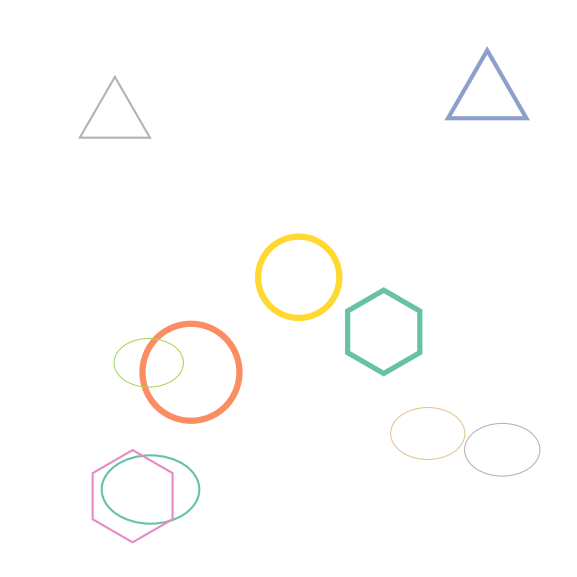[{"shape": "oval", "thickness": 1, "radius": 0.42, "center": [0.261, 0.152]}, {"shape": "hexagon", "thickness": 2.5, "radius": 0.36, "center": [0.664, 0.425]}, {"shape": "circle", "thickness": 3, "radius": 0.42, "center": [0.331, 0.354]}, {"shape": "triangle", "thickness": 2, "radius": 0.39, "center": [0.844, 0.834]}, {"shape": "hexagon", "thickness": 1, "radius": 0.4, "center": [0.23, 0.14]}, {"shape": "oval", "thickness": 0.5, "radius": 0.3, "center": [0.258, 0.371]}, {"shape": "circle", "thickness": 3, "radius": 0.35, "center": [0.517, 0.519]}, {"shape": "oval", "thickness": 0.5, "radius": 0.32, "center": [0.741, 0.248]}, {"shape": "triangle", "thickness": 1, "radius": 0.35, "center": [0.199, 0.796]}, {"shape": "oval", "thickness": 0.5, "radius": 0.33, "center": [0.87, 0.22]}]